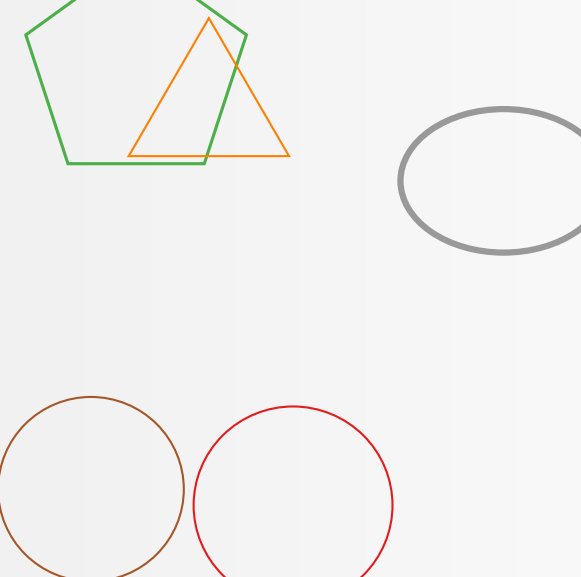[{"shape": "circle", "thickness": 1, "radius": 0.86, "center": [0.504, 0.124]}, {"shape": "pentagon", "thickness": 1.5, "radius": 1.0, "center": [0.234, 0.877]}, {"shape": "triangle", "thickness": 1, "radius": 0.8, "center": [0.359, 0.808]}, {"shape": "circle", "thickness": 1, "radius": 0.8, "center": [0.157, 0.152]}, {"shape": "oval", "thickness": 3, "radius": 0.89, "center": [0.866, 0.686]}]